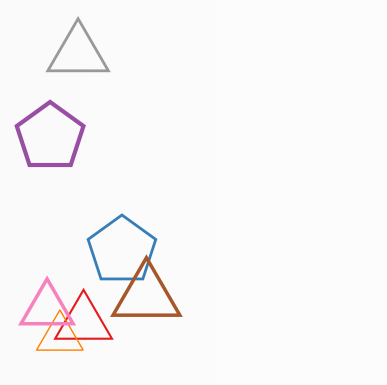[{"shape": "triangle", "thickness": 1.5, "radius": 0.42, "center": [0.216, 0.163]}, {"shape": "pentagon", "thickness": 2, "radius": 0.46, "center": [0.315, 0.35]}, {"shape": "pentagon", "thickness": 3, "radius": 0.45, "center": [0.129, 0.645]}, {"shape": "triangle", "thickness": 1, "radius": 0.35, "center": [0.155, 0.125]}, {"shape": "triangle", "thickness": 2.5, "radius": 0.5, "center": [0.378, 0.231]}, {"shape": "triangle", "thickness": 2.5, "radius": 0.39, "center": [0.121, 0.198]}, {"shape": "triangle", "thickness": 2, "radius": 0.45, "center": [0.202, 0.861]}]